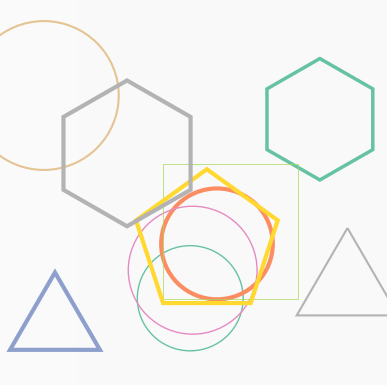[{"shape": "hexagon", "thickness": 2.5, "radius": 0.79, "center": [0.826, 0.69]}, {"shape": "circle", "thickness": 1, "radius": 0.68, "center": [0.491, 0.225]}, {"shape": "circle", "thickness": 3, "radius": 0.72, "center": [0.56, 0.367]}, {"shape": "triangle", "thickness": 3, "radius": 0.67, "center": [0.142, 0.158]}, {"shape": "circle", "thickness": 1, "radius": 0.83, "center": [0.497, 0.298]}, {"shape": "square", "thickness": 0.5, "radius": 0.87, "center": [0.595, 0.399]}, {"shape": "pentagon", "thickness": 3, "radius": 0.96, "center": [0.534, 0.368]}, {"shape": "circle", "thickness": 1.5, "radius": 0.97, "center": [0.113, 0.752]}, {"shape": "triangle", "thickness": 1.5, "radius": 0.76, "center": [0.897, 0.256]}, {"shape": "hexagon", "thickness": 3, "radius": 0.95, "center": [0.328, 0.602]}]